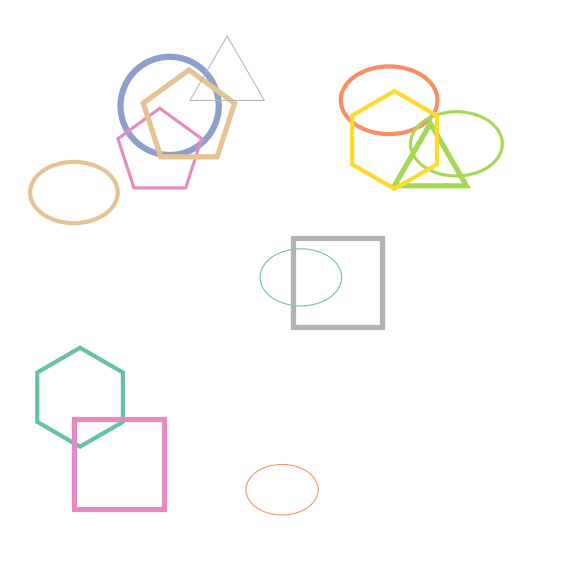[{"shape": "hexagon", "thickness": 2, "radius": 0.43, "center": [0.139, 0.311]}, {"shape": "oval", "thickness": 0.5, "radius": 0.35, "center": [0.521, 0.519]}, {"shape": "oval", "thickness": 0.5, "radius": 0.31, "center": [0.488, 0.151]}, {"shape": "oval", "thickness": 2, "radius": 0.42, "center": [0.674, 0.826]}, {"shape": "circle", "thickness": 3, "radius": 0.43, "center": [0.294, 0.816]}, {"shape": "pentagon", "thickness": 1.5, "radius": 0.38, "center": [0.277, 0.735]}, {"shape": "square", "thickness": 2.5, "radius": 0.39, "center": [0.205, 0.196]}, {"shape": "oval", "thickness": 1.5, "radius": 0.4, "center": [0.79, 0.75]}, {"shape": "triangle", "thickness": 2.5, "radius": 0.36, "center": [0.745, 0.713]}, {"shape": "hexagon", "thickness": 2, "radius": 0.42, "center": [0.683, 0.757]}, {"shape": "pentagon", "thickness": 2.5, "radius": 0.42, "center": [0.327, 0.795]}, {"shape": "oval", "thickness": 2, "radius": 0.38, "center": [0.128, 0.666]}, {"shape": "square", "thickness": 2.5, "radius": 0.38, "center": [0.585, 0.51]}, {"shape": "triangle", "thickness": 0.5, "radius": 0.37, "center": [0.393, 0.862]}]